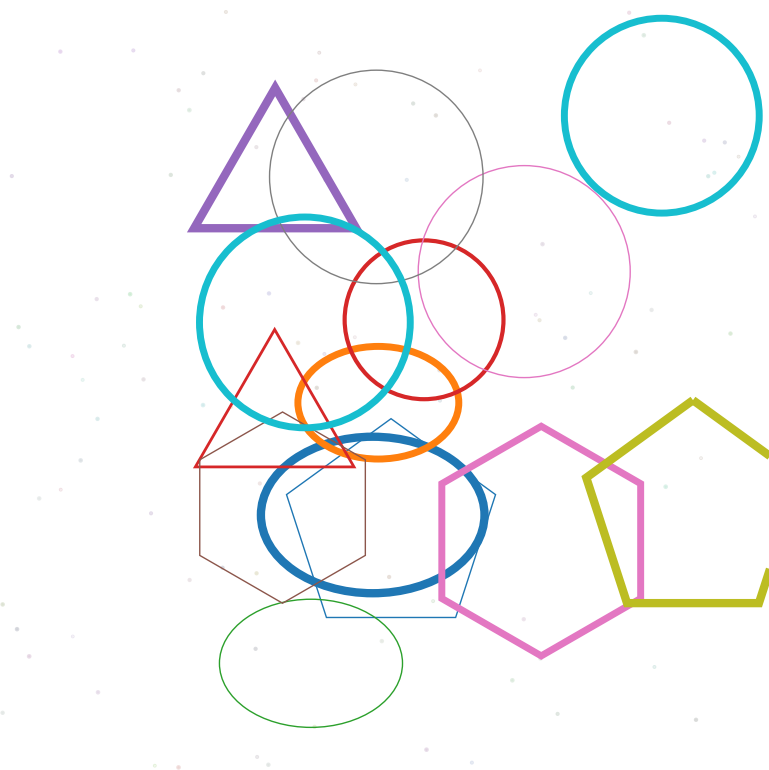[{"shape": "oval", "thickness": 3, "radius": 0.73, "center": [0.484, 0.331]}, {"shape": "pentagon", "thickness": 0.5, "radius": 0.71, "center": [0.508, 0.314]}, {"shape": "oval", "thickness": 2.5, "radius": 0.52, "center": [0.491, 0.477]}, {"shape": "oval", "thickness": 0.5, "radius": 0.59, "center": [0.404, 0.139]}, {"shape": "triangle", "thickness": 1, "radius": 0.59, "center": [0.357, 0.453]}, {"shape": "circle", "thickness": 1.5, "radius": 0.52, "center": [0.551, 0.585]}, {"shape": "triangle", "thickness": 3, "radius": 0.61, "center": [0.357, 0.764]}, {"shape": "hexagon", "thickness": 0.5, "radius": 0.62, "center": [0.367, 0.341]}, {"shape": "circle", "thickness": 0.5, "radius": 0.69, "center": [0.681, 0.647]}, {"shape": "hexagon", "thickness": 2.5, "radius": 0.75, "center": [0.703, 0.297]}, {"shape": "circle", "thickness": 0.5, "radius": 0.69, "center": [0.489, 0.77]}, {"shape": "pentagon", "thickness": 3, "radius": 0.73, "center": [0.9, 0.335]}, {"shape": "circle", "thickness": 2.5, "radius": 0.68, "center": [0.396, 0.581]}, {"shape": "circle", "thickness": 2.5, "radius": 0.63, "center": [0.859, 0.85]}]